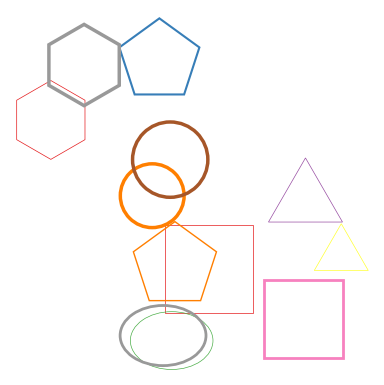[{"shape": "square", "thickness": 0.5, "radius": 0.57, "center": [0.542, 0.302]}, {"shape": "hexagon", "thickness": 0.5, "radius": 0.51, "center": [0.132, 0.688]}, {"shape": "pentagon", "thickness": 1.5, "radius": 0.55, "center": [0.414, 0.843]}, {"shape": "oval", "thickness": 0.5, "radius": 0.54, "center": [0.446, 0.115]}, {"shape": "triangle", "thickness": 0.5, "radius": 0.56, "center": [0.793, 0.479]}, {"shape": "pentagon", "thickness": 1, "radius": 0.57, "center": [0.454, 0.311]}, {"shape": "circle", "thickness": 2.5, "radius": 0.41, "center": [0.395, 0.492]}, {"shape": "triangle", "thickness": 0.5, "radius": 0.4, "center": [0.886, 0.338]}, {"shape": "circle", "thickness": 2.5, "radius": 0.49, "center": [0.442, 0.585]}, {"shape": "square", "thickness": 2, "radius": 0.51, "center": [0.788, 0.172]}, {"shape": "oval", "thickness": 2, "radius": 0.56, "center": [0.424, 0.128]}, {"shape": "hexagon", "thickness": 2.5, "radius": 0.53, "center": [0.218, 0.831]}]